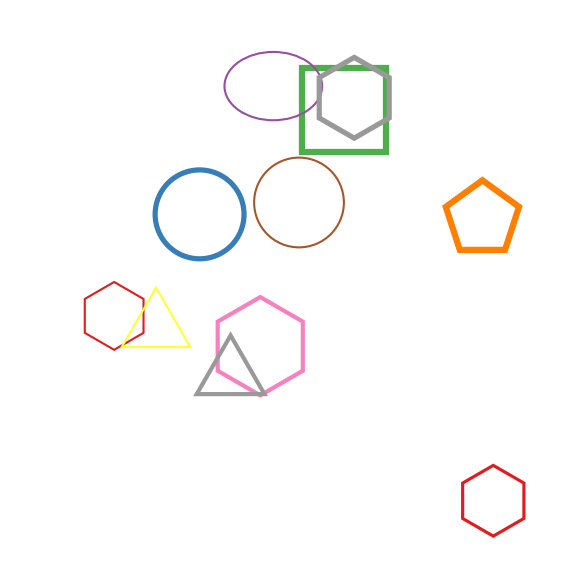[{"shape": "hexagon", "thickness": 1, "radius": 0.29, "center": [0.198, 0.452]}, {"shape": "hexagon", "thickness": 1.5, "radius": 0.31, "center": [0.854, 0.132]}, {"shape": "circle", "thickness": 2.5, "radius": 0.38, "center": [0.346, 0.628]}, {"shape": "square", "thickness": 3, "radius": 0.36, "center": [0.596, 0.809]}, {"shape": "oval", "thickness": 1, "radius": 0.42, "center": [0.473, 0.85]}, {"shape": "pentagon", "thickness": 3, "radius": 0.33, "center": [0.835, 0.62]}, {"shape": "triangle", "thickness": 1, "radius": 0.34, "center": [0.27, 0.433]}, {"shape": "circle", "thickness": 1, "radius": 0.39, "center": [0.518, 0.649]}, {"shape": "hexagon", "thickness": 2, "radius": 0.43, "center": [0.451, 0.4]}, {"shape": "triangle", "thickness": 2, "radius": 0.34, "center": [0.399, 0.351]}, {"shape": "hexagon", "thickness": 2.5, "radius": 0.35, "center": [0.613, 0.83]}]